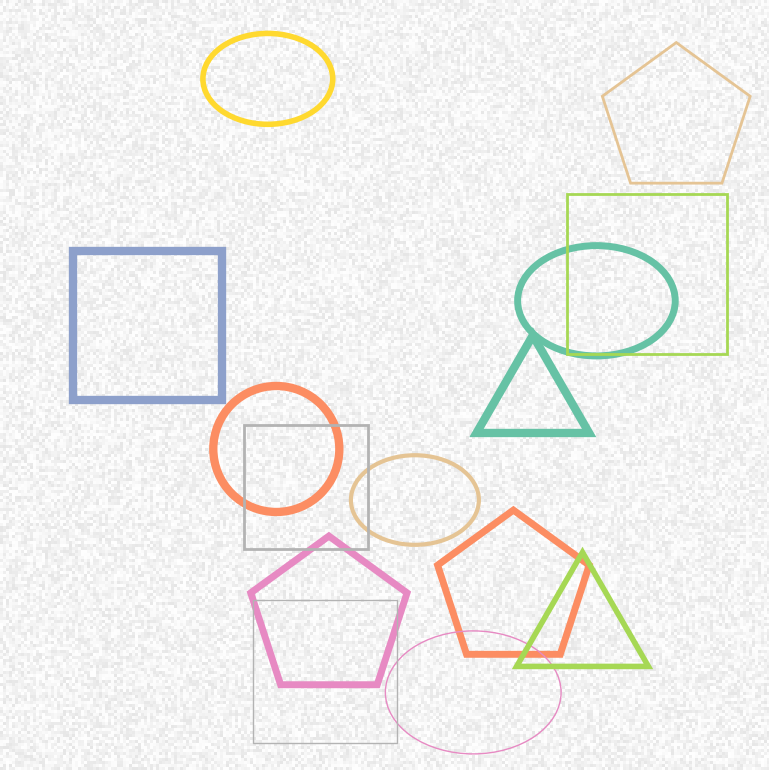[{"shape": "triangle", "thickness": 3, "radius": 0.42, "center": [0.692, 0.48]}, {"shape": "oval", "thickness": 2.5, "radius": 0.51, "center": [0.775, 0.609]}, {"shape": "pentagon", "thickness": 2.5, "radius": 0.52, "center": [0.667, 0.234]}, {"shape": "circle", "thickness": 3, "radius": 0.41, "center": [0.359, 0.417]}, {"shape": "square", "thickness": 3, "radius": 0.48, "center": [0.191, 0.577]}, {"shape": "pentagon", "thickness": 2.5, "radius": 0.53, "center": [0.427, 0.197]}, {"shape": "oval", "thickness": 0.5, "radius": 0.57, "center": [0.615, 0.101]}, {"shape": "triangle", "thickness": 2, "radius": 0.49, "center": [0.757, 0.184]}, {"shape": "square", "thickness": 1, "radius": 0.52, "center": [0.84, 0.644]}, {"shape": "oval", "thickness": 2, "radius": 0.42, "center": [0.348, 0.898]}, {"shape": "pentagon", "thickness": 1, "radius": 0.5, "center": [0.878, 0.844]}, {"shape": "oval", "thickness": 1.5, "radius": 0.42, "center": [0.539, 0.351]}, {"shape": "square", "thickness": 0.5, "radius": 0.46, "center": [0.422, 0.128]}, {"shape": "square", "thickness": 1, "radius": 0.4, "center": [0.397, 0.367]}]